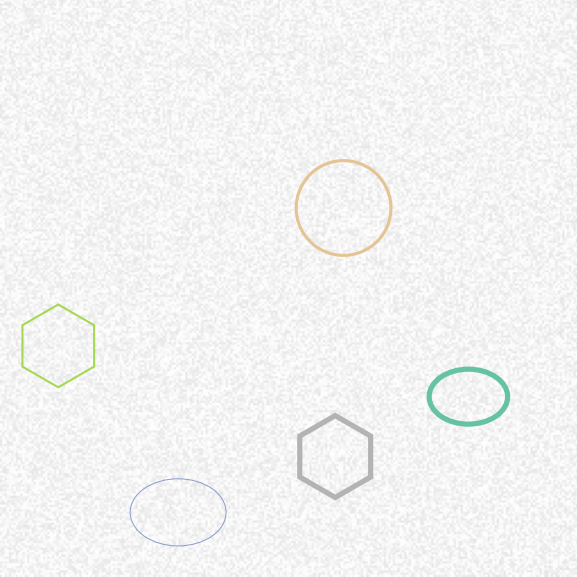[{"shape": "oval", "thickness": 2.5, "radius": 0.34, "center": [0.811, 0.312]}, {"shape": "oval", "thickness": 0.5, "radius": 0.42, "center": [0.308, 0.112]}, {"shape": "hexagon", "thickness": 1, "radius": 0.36, "center": [0.101, 0.4]}, {"shape": "circle", "thickness": 1.5, "radius": 0.41, "center": [0.595, 0.639]}, {"shape": "hexagon", "thickness": 2.5, "radius": 0.35, "center": [0.58, 0.209]}]